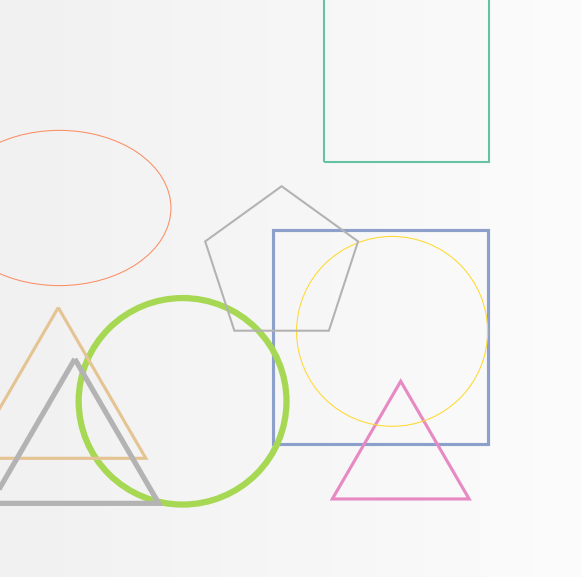[{"shape": "square", "thickness": 1, "radius": 0.71, "center": [0.699, 0.86]}, {"shape": "oval", "thickness": 0.5, "radius": 0.96, "center": [0.102, 0.639]}, {"shape": "square", "thickness": 1.5, "radius": 0.93, "center": [0.654, 0.415]}, {"shape": "triangle", "thickness": 1.5, "radius": 0.68, "center": [0.689, 0.203]}, {"shape": "circle", "thickness": 3, "radius": 0.89, "center": [0.314, 0.304]}, {"shape": "circle", "thickness": 0.5, "radius": 0.82, "center": [0.675, 0.425]}, {"shape": "triangle", "thickness": 1.5, "radius": 0.87, "center": [0.1, 0.293]}, {"shape": "triangle", "thickness": 2.5, "radius": 0.83, "center": [0.129, 0.211]}, {"shape": "pentagon", "thickness": 1, "radius": 0.69, "center": [0.485, 0.538]}]